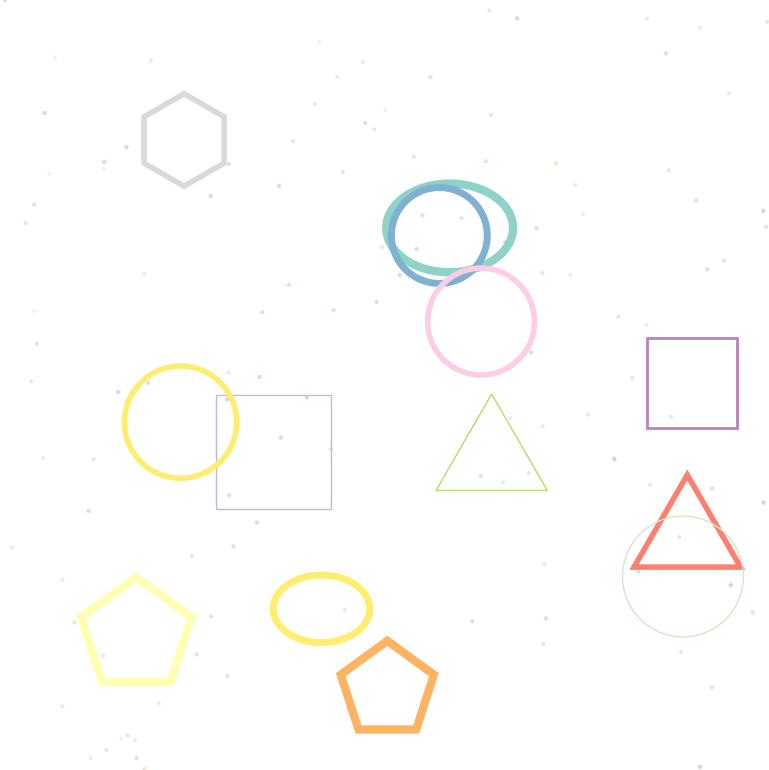[{"shape": "oval", "thickness": 3, "radius": 0.41, "center": [0.584, 0.704]}, {"shape": "pentagon", "thickness": 3, "radius": 0.38, "center": [0.177, 0.175]}, {"shape": "square", "thickness": 0.5, "radius": 0.37, "center": [0.355, 0.413]}, {"shape": "triangle", "thickness": 2, "radius": 0.4, "center": [0.893, 0.303]}, {"shape": "circle", "thickness": 2.5, "radius": 0.31, "center": [0.571, 0.694]}, {"shape": "pentagon", "thickness": 3, "radius": 0.32, "center": [0.503, 0.104]}, {"shape": "triangle", "thickness": 0.5, "radius": 0.42, "center": [0.638, 0.405]}, {"shape": "circle", "thickness": 2, "radius": 0.35, "center": [0.625, 0.582]}, {"shape": "hexagon", "thickness": 2, "radius": 0.3, "center": [0.239, 0.818]}, {"shape": "square", "thickness": 1, "radius": 0.29, "center": [0.899, 0.503]}, {"shape": "circle", "thickness": 0.5, "radius": 0.39, "center": [0.887, 0.251]}, {"shape": "circle", "thickness": 2, "radius": 0.36, "center": [0.234, 0.452]}, {"shape": "oval", "thickness": 2.5, "radius": 0.31, "center": [0.417, 0.209]}]